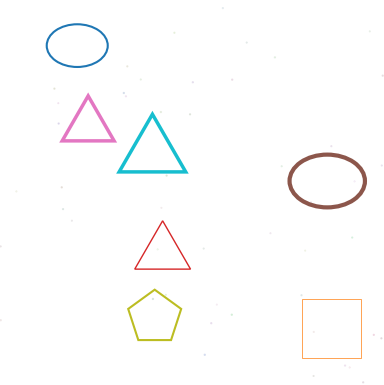[{"shape": "oval", "thickness": 1.5, "radius": 0.4, "center": [0.201, 0.882]}, {"shape": "square", "thickness": 0.5, "radius": 0.39, "center": [0.862, 0.147]}, {"shape": "triangle", "thickness": 1, "radius": 0.42, "center": [0.422, 0.343]}, {"shape": "oval", "thickness": 3, "radius": 0.49, "center": [0.85, 0.53]}, {"shape": "triangle", "thickness": 2.5, "radius": 0.39, "center": [0.229, 0.673]}, {"shape": "pentagon", "thickness": 1.5, "radius": 0.36, "center": [0.402, 0.175]}, {"shape": "triangle", "thickness": 2.5, "radius": 0.5, "center": [0.396, 0.603]}]